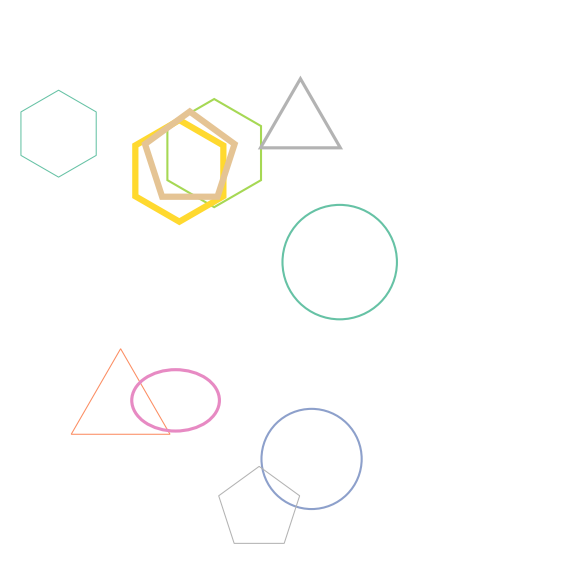[{"shape": "circle", "thickness": 1, "radius": 0.5, "center": [0.588, 0.545]}, {"shape": "hexagon", "thickness": 0.5, "radius": 0.38, "center": [0.101, 0.768]}, {"shape": "triangle", "thickness": 0.5, "radius": 0.49, "center": [0.209, 0.297]}, {"shape": "circle", "thickness": 1, "radius": 0.43, "center": [0.54, 0.204]}, {"shape": "oval", "thickness": 1.5, "radius": 0.38, "center": [0.304, 0.306]}, {"shape": "hexagon", "thickness": 1, "radius": 0.47, "center": [0.371, 0.734]}, {"shape": "hexagon", "thickness": 3, "radius": 0.44, "center": [0.311, 0.703]}, {"shape": "pentagon", "thickness": 3, "radius": 0.41, "center": [0.329, 0.724]}, {"shape": "triangle", "thickness": 1.5, "radius": 0.4, "center": [0.52, 0.783]}, {"shape": "pentagon", "thickness": 0.5, "radius": 0.37, "center": [0.449, 0.118]}]